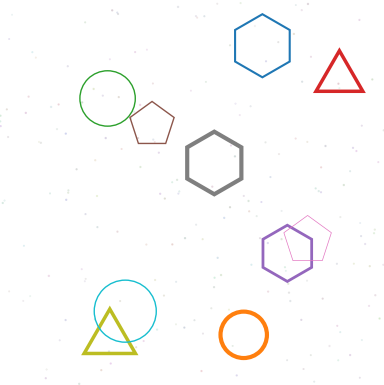[{"shape": "hexagon", "thickness": 1.5, "radius": 0.41, "center": [0.682, 0.881]}, {"shape": "circle", "thickness": 3, "radius": 0.3, "center": [0.633, 0.13]}, {"shape": "circle", "thickness": 1, "radius": 0.36, "center": [0.279, 0.744]}, {"shape": "triangle", "thickness": 2.5, "radius": 0.35, "center": [0.882, 0.798]}, {"shape": "hexagon", "thickness": 2, "radius": 0.37, "center": [0.746, 0.342]}, {"shape": "pentagon", "thickness": 1, "radius": 0.3, "center": [0.395, 0.676]}, {"shape": "pentagon", "thickness": 0.5, "radius": 0.32, "center": [0.799, 0.375]}, {"shape": "hexagon", "thickness": 3, "radius": 0.41, "center": [0.557, 0.577]}, {"shape": "triangle", "thickness": 2.5, "radius": 0.38, "center": [0.285, 0.12]}, {"shape": "circle", "thickness": 1, "radius": 0.4, "center": [0.325, 0.192]}]